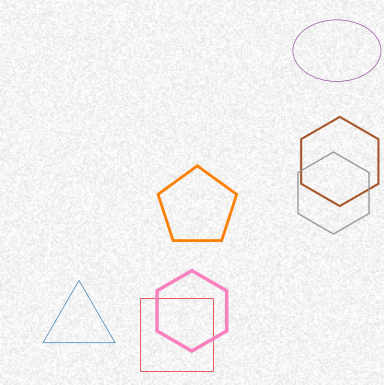[{"shape": "square", "thickness": 0.5, "radius": 0.47, "center": [0.458, 0.13]}, {"shape": "triangle", "thickness": 0.5, "radius": 0.54, "center": [0.205, 0.164]}, {"shape": "oval", "thickness": 0.5, "radius": 0.57, "center": [0.875, 0.868]}, {"shape": "pentagon", "thickness": 2, "radius": 0.54, "center": [0.513, 0.462]}, {"shape": "hexagon", "thickness": 1.5, "radius": 0.58, "center": [0.883, 0.581]}, {"shape": "hexagon", "thickness": 2.5, "radius": 0.52, "center": [0.498, 0.193]}, {"shape": "hexagon", "thickness": 1, "radius": 0.53, "center": [0.866, 0.499]}]